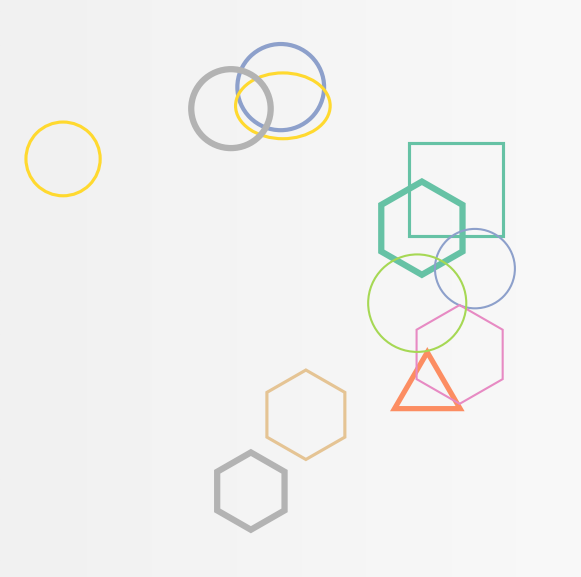[{"shape": "hexagon", "thickness": 3, "radius": 0.4, "center": [0.726, 0.604]}, {"shape": "square", "thickness": 1.5, "radius": 0.4, "center": [0.784, 0.67]}, {"shape": "triangle", "thickness": 2.5, "radius": 0.33, "center": [0.735, 0.324]}, {"shape": "circle", "thickness": 1, "radius": 0.34, "center": [0.817, 0.534]}, {"shape": "circle", "thickness": 2, "radius": 0.37, "center": [0.483, 0.848]}, {"shape": "hexagon", "thickness": 1, "radius": 0.43, "center": [0.791, 0.385]}, {"shape": "circle", "thickness": 1, "radius": 0.42, "center": [0.718, 0.474]}, {"shape": "oval", "thickness": 1.5, "radius": 0.41, "center": [0.487, 0.816]}, {"shape": "circle", "thickness": 1.5, "radius": 0.32, "center": [0.108, 0.724]}, {"shape": "hexagon", "thickness": 1.5, "radius": 0.39, "center": [0.526, 0.281]}, {"shape": "circle", "thickness": 3, "radius": 0.34, "center": [0.397, 0.811]}, {"shape": "hexagon", "thickness": 3, "radius": 0.33, "center": [0.432, 0.149]}]